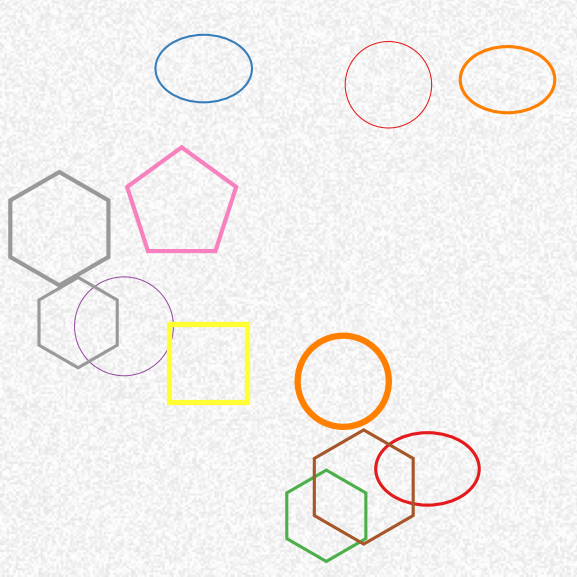[{"shape": "circle", "thickness": 0.5, "radius": 0.37, "center": [0.673, 0.852]}, {"shape": "oval", "thickness": 1.5, "radius": 0.45, "center": [0.74, 0.187]}, {"shape": "oval", "thickness": 1, "radius": 0.42, "center": [0.353, 0.88]}, {"shape": "hexagon", "thickness": 1.5, "radius": 0.4, "center": [0.565, 0.106]}, {"shape": "circle", "thickness": 0.5, "radius": 0.43, "center": [0.215, 0.434]}, {"shape": "oval", "thickness": 1.5, "radius": 0.41, "center": [0.879, 0.861]}, {"shape": "circle", "thickness": 3, "radius": 0.39, "center": [0.594, 0.339]}, {"shape": "square", "thickness": 2.5, "radius": 0.34, "center": [0.361, 0.37]}, {"shape": "hexagon", "thickness": 1.5, "radius": 0.49, "center": [0.63, 0.156]}, {"shape": "pentagon", "thickness": 2, "radius": 0.5, "center": [0.315, 0.645]}, {"shape": "hexagon", "thickness": 2, "radius": 0.49, "center": [0.103, 0.603]}, {"shape": "hexagon", "thickness": 1.5, "radius": 0.39, "center": [0.135, 0.441]}]